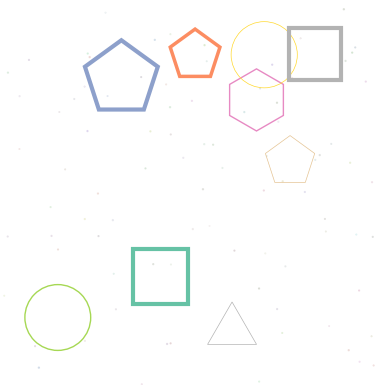[{"shape": "square", "thickness": 3, "radius": 0.36, "center": [0.417, 0.282]}, {"shape": "pentagon", "thickness": 2.5, "radius": 0.34, "center": [0.507, 0.857]}, {"shape": "pentagon", "thickness": 3, "radius": 0.5, "center": [0.315, 0.796]}, {"shape": "hexagon", "thickness": 1, "radius": 0.4, "center": [0.666, 0.74]}, {"shape": "circle", "thickness": 1, "radius": 0.43, "center": [0.15, 0.175]}, {"shape": "circle", "thickness": 0.5, "radius": 0.43, "center": [0.686, 0.858]}, {"shape": "pentagon", "thickness": 0.5, "radius": 0.34, "center": [0.753, 0.581]}, {"shape": "square", "thickness": 3, "radius": 0.34, "center": [0.819, 0.859]}, {"shape": "triangle", "thickness": 0.5, "radius": 0.37, "center": [0.603, 0.142]}]